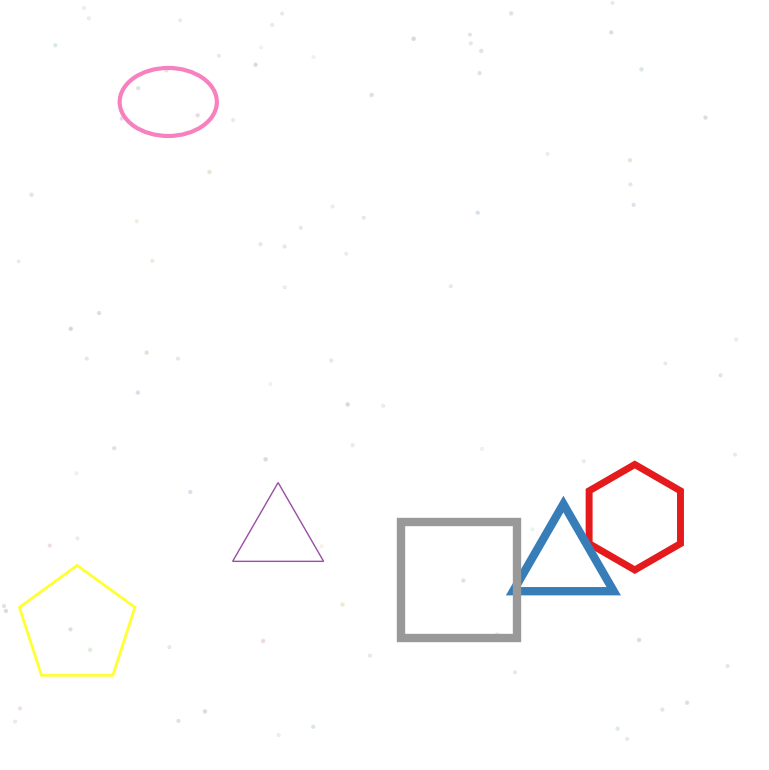[{"shape": "hexagon", "thickness": 2.5, "radius": 0.34, "center": [0.824, 0.328]}, {"shape": "triangle", "thickness": 3, "radius": 0.38, "center": [0.732, 0.27]}, {"shape": "triangle", "thickness": 0.5, "radius": 0.34, "center": [0.361, 0.305]}, {"shape": "pentagon", "thickness": 1, "radius": 0.39, "center": [0.1, 0.187]}, {"shape": "oval", "thickness": 1.5, "radius": 0.32, "center": [0.219, 0.868]}, {"shape": "square", "thickness": 3, "radius": 0.37, "center": [0.596, 0.247]}]